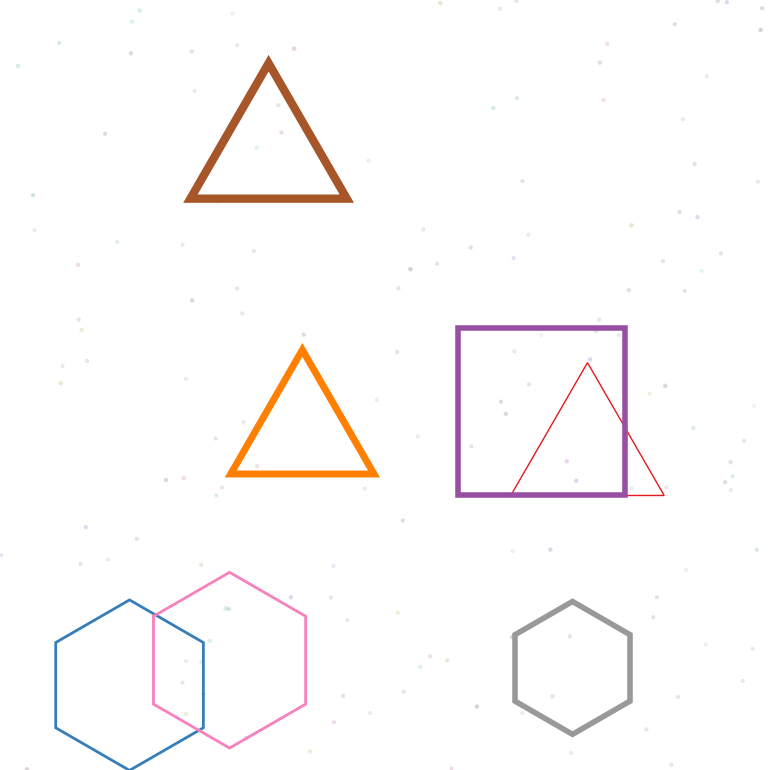[{"shape": "triangle", "thickness": 0.5, "radius": 0.58, "center": [0.763, 0.414]}, {"shape": "hexagon", "thickness": 1, "radius": 0.55, "center": [0.168, 0.11]}, {"shape": "square", "thickness": 2, "radius": 0.54, "center": [0.703, 0.465]}, {"shape": "triangle", "thickness": 2.5, "radius": 0.54, "center": [0.393, 0.438]}, {"shape": "triangle", "thickness": 3, "radius": 0.59, "center": [0.349, 0.801]}, {"shape": "hexagon", "thickness": 1, "radius": 0.57, "center": [0.298, 0.143]}, {"shape": "hexagon", "thickness": 2, "radius": 0.43, "center": [0.744, 0.133]}]